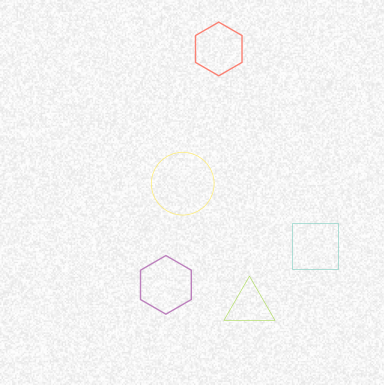[{"shape": "square", "thickness": 0.5, "radius": 0.3, "center": [0.817, 0.361]}, {"shape": "hexagon", "thickness": 1, "radius": 0.35, "center": [0.568, 0.873]}, {"shape": "triangle", "thickness": 0.5, "radius": 0.38, "center": [0.648, 0.206]}, {"shape": "hexagon", "thickness": 1, "radius": 0.38, "center": [0.431, 0.26]}, {"shape": "circle", "thickness": 0.5, "radius": 0.41, "center": [0.475, 0.523]}]